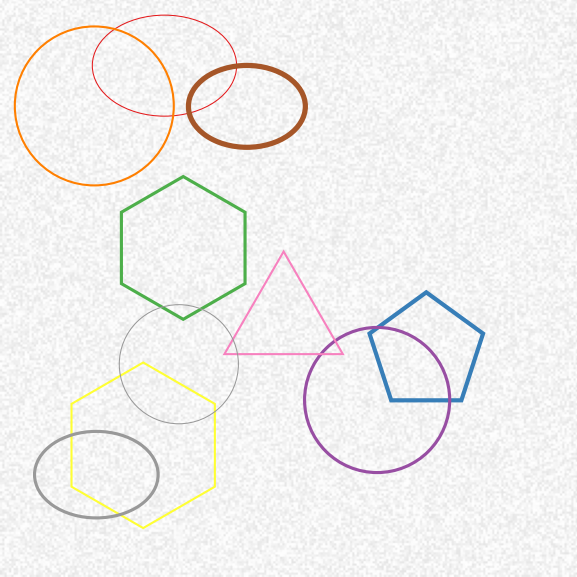[{"shape": "oval", "thickness": 0.5, "radius": 0.62, "center": [0.285, 0.885]}, {"shape": "pentagon", "thickness": 2, "radius": 0.52, "center": [0.738, 0.39]}, {"shape": "hexagon", "thickness": 1.5, "radius": 0.62, "center": [0.317, 0.57]}, {"shape": "circle", "thickness": 1.5, "radius": 0.63, "center": [0.653, 0.306]}, {"shape": "circle", "thickness": 1, "radius": 0.69, "center": [0.163, 0.816]}, {"shape": "hexagon", "thickness": 1, "radius": 0.72, "center": [0.248, 0.228]}, {"shape": "oval", "thickness": 2.5, "radius": 0.51, "center": [0.428, 0.815]}, {"shape": "triangle", "thickness": 1, "radius": 0.59, "center": [0.491, 0.445]}, {"shape": "oval", "thickness": 1.5, "radius": 0.54, "center": [0.167, 0.177]}, {"shape": "circle", "thickness": 0.5, "radius": 0.52, "center": [0.31, 0.368]}]